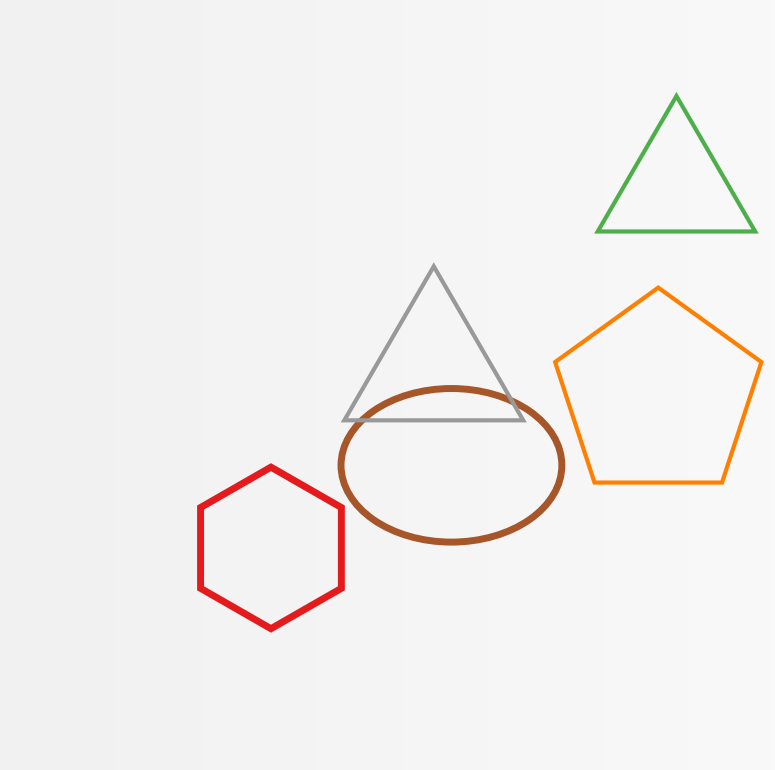[{"shape": "hexagon", "thickness": 2.5, "radius": 0.52, "center": [0.35, 0.288]}, {"shape": "triangle", "thickness": 1.5, "radius": 0.59, "center": [0.873, 0.758]}, {"shape": "pentagon", "thickness": 1.5, "radius": 0.7, "center": [0.849, 0.487]}, {"shape": "oval", "thickness": 2.5, "radius": 0.71, "center": [0.583, 0.396]}, {"shape": "triangle", "thickness": 1.5, "radius": 0.67, "center": [0.56, 0.521]}]